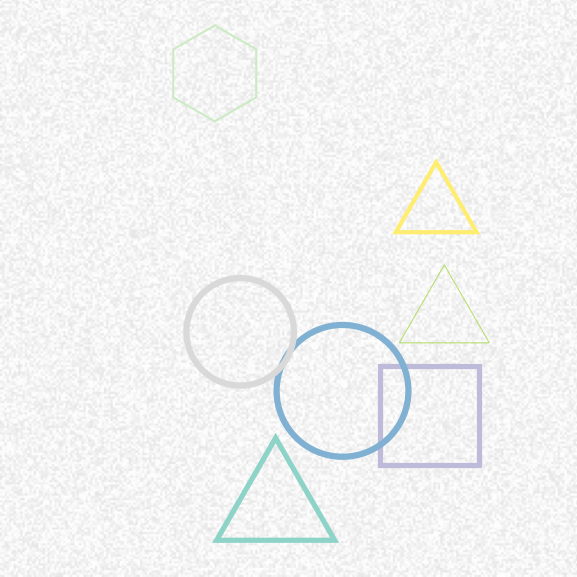[{"shape": "triangle", "thickness": 2.5, "radius": 0.59, "center": [0.477, 0.123]}, {"shape": "square", "thickness": 2.5, "radius": 0.43, "center": [0.743, 0.28]}, {"shape": "circle", "thickness": 3, "radius": 0.57, "center": [0.593, 0.322]}, {"shape": "triangle", "thickness": 0.5, "radius": 0.45, "center": [0.769, 0.45]}, {"shape": "circle", "thickness": 3, "radius": 0.47, "center": [0.416, 0.425]}, {"shape": "hexagon", "thickness": 1, "radius": 0.42, "center": [0.372, 0.872]}, {"shape": "triangle", "thickness": 2, "radius": 0.4, "center": [0.755, 0.637]}]